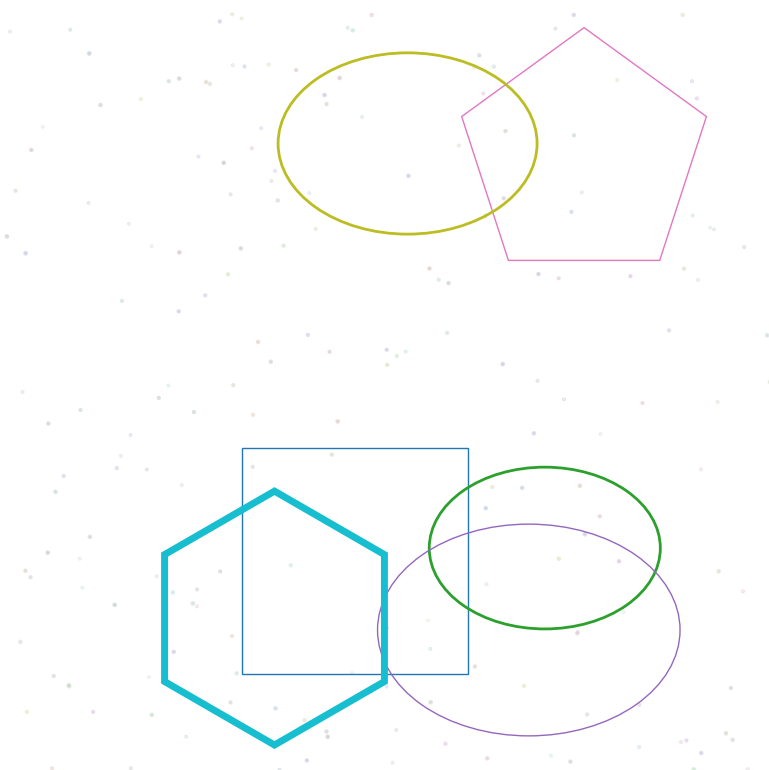[{"shape": "square", "thickness": 0.5, "radius": 0.73, "center": [0.461, 0.271]}, {"shape": "oval", "thickness": 1, "radius": 0.75, "center": [0.708, 0.288]}, {"shape": "oval", "thickness": 0.5, "radius": 0.98, "center": [0.687, 0.182]}, {"shape": "pentagon", "thickness": 0.5, "radius": 0.84, "center": [0.759, 0.797]}, {"shape": "oval", "thickness": 1, "radius": 0.84, "center": [0.529, 0.814]}, {"shape": "hexagon", "thickness": 2.5, "radius": 0.82, "center": [0.356, 0.197]}]